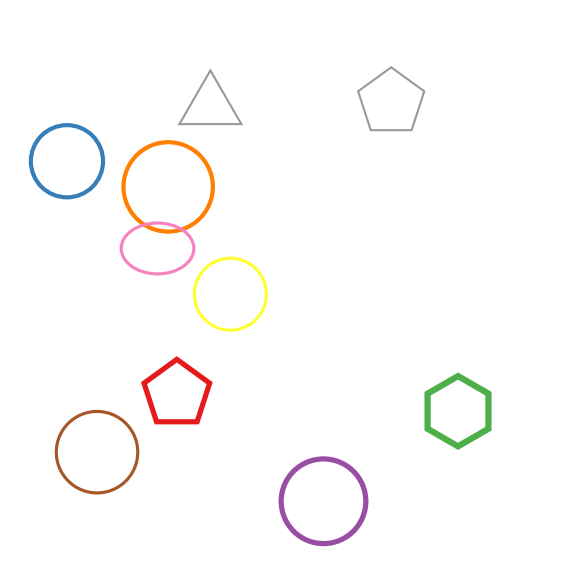[{"shape": "pentagon", "thickness": 2.5, "radius": 0.3, "center": [0.306, 0.317]}, {"shape": "circle", "thickness": 2, "radius": 0.31, "center": [0.116, 0.72]}, {"shape": "hexagon", "thickness": 3, "radius": 0.3, "center": [0.793, 0.287]}, {"shape": "circle", "thickness": 2.5, "radius": 0.37, "center": [0.56, 0.131]}, {"shape": "circle", "thickness": 2, "radius": 0.39, "center": [0.291, 0.676]}, {"shape": "circle", "thickness": 1.5, "radius": 0.31, "center": [0.399, 0.49]}, {"shape": "circle", "thickness": 1.5, "radius": 0.35, "center": [0.168, 0.216]}, {"shape": "oval", "thickness": 1.5, "radius": 0.31, "center": [0.273, 0.569]}, {"shape": "triangle", "thickness": 1, "radius": 0.31, "center": [0.364, 0.815]}, {"shape": "pentagon", "thickness": 1, "radius": 0.3, "center": [0.677, 0.822]}]